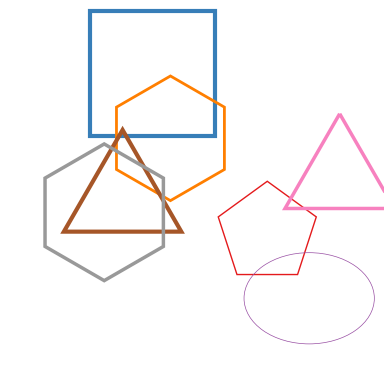[{"shape": "pentagon", "thickness": 1, "radius": 0.67, "center": [0.694, 0.395]}, {"shape": "square", "thickness": 3, "radius": 0.81, "center": [0.397, 0.809]}, {"shape": "oval", "thickness": 0.5, "radius": 0.85, "center": [0.803, 0.225]}, {"shape": "hexagon", "thickness": 2, "radius": 0.81, "center": [0.443, 0.641]}, {"shape": "triangle", "thickness": 3, "radius": 0.88, "center": [0.318, 0.486]}, {"shape": "triangle", "thickness": 2.5, "radius": 0.82, "center": [0.882, 0.54]}, {"shape": "hexagon", "thickness": 2.5, "radius": 0.89, "center": [0.271, 0.449]}]